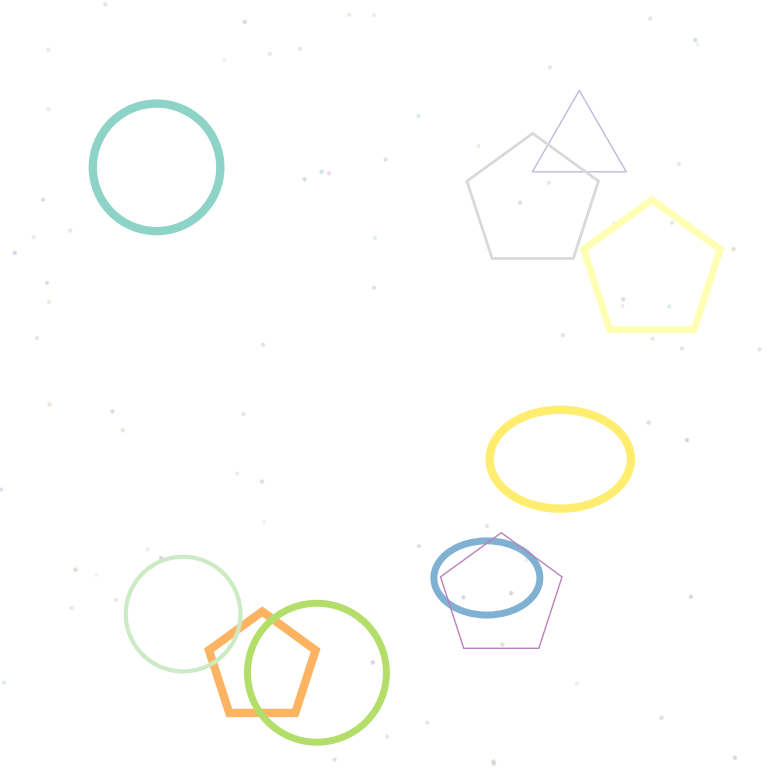[{"shape": "circle", "thickness": 3, "radius": 0.41, "center": [0.203, 0.783]}, {"shape": "pentagon", "thickness": 2.5, "radius": 0.47, "center": [0.847, 0.647]}, {"shape": "triangle", "thickness": 0.5, "radius": 0.35, "center": [0.752, 0.812]}, {"shape": "oval", "thickness": 2.5, "radius": 0.34, "center": [0.632, 0.249]}, {"shape": "pentagon", "thickness": 3, "radius": 0.36, "center": [0.341, 0.133]}, {"shape": "circle", "thickness": 2.5, "radius": 0.45, "center": [0.412, 0.126]}, {"shape": "pentagon", "thickness": 1, "radius": 0.45, "center": [0.692, 0.737]}, {"shape": "pentagon", "thickness": 0.5, "radius": 0.41, "center": [0.651, 0.225]}, {"shape": "circle", "thickness": 1.5, "radius": 0.37, "center": [0.238, 0.202]}, {"shape": "oval", "thickness": 3, "radius": 0.46, "center": [0.728, 0.404]}]